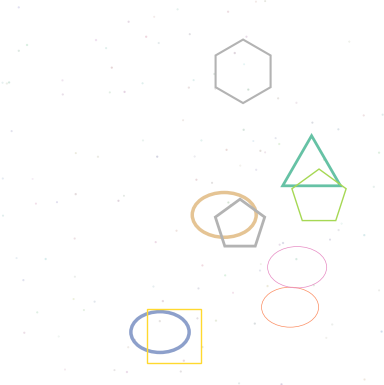[{"shape": "triangle", "thickness": 2, "radius": 0.43, "center": [0.809, 0.561]}, {"shape": "oval", "thickness": 0.5, "radius": 0.37, "center": [0.753, 0.202]}, {"shape": "oval", "thickness": 2.5, "radius": 0.38, "center": [0.416, 0.137]}, {"shape": "oval", "thickness": 0.5, "radius": 0.38, "center": [0.772, 0.306]}, {"shape": "pentagon", "thickness": 1, "radius": 0.37, "center": [0.829, 0.487]}, {"shape": "square", "thickness": 1, "radius": 0.35, "center": [0.452, 0.128]}, {"shape": "oval", "thickness": 2.5, "radius": 0.42, "center": [0.582, 0.442]}, {"shape": "hexagon", "thickness": 1.5, "radius": 0.41, "center": [0.631, 0.815]}, {"shape": "pentagon", "thickness": 2, "radius": 0.34, "center": [0.623, 0.415]}]